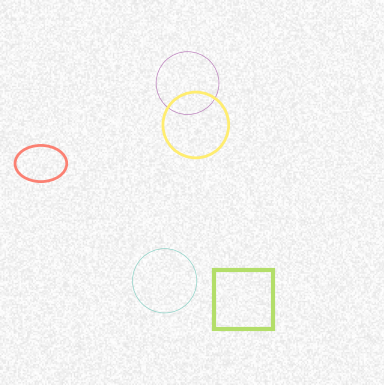[{"shape": "circle", "thickness": 0.5, "radius": 0.42, "center": [0.428, 0.271]}, {"shape": "oval", "thickness": 2, "radius": 0.34, "center": [0.106, 0.575]}, {"shape": "square", "thickness": 3, "radius": 0.38, "center": [0.632, 0.222]}, {"shape": "circle", "thickness": 0.5, "radius": 0.41, "center": [0.487, 0.784]}, {"shape": "circle", "thickness": 2, "radius": 0.43, "center": [0.509, 0.675]}]